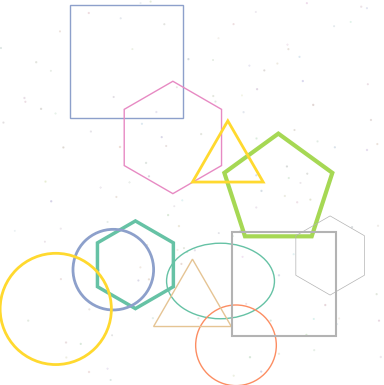[{"shape": "hexagon", "thickness": 2.5, "radius": 0.57, "center": [0.352, 0.312]}, {"shape": "oval", "thickness": 1, "radius": 0.7, "center": [0.573, 0.27]}, {"shape": "circle", "thickness": 1, "radius": 0.52, "center": [0.613, 0.103]}, {"shape": "square", "thickness": 1, "radius": 0.73, "center": [0.328, 0.841]}, {"shape": "circle", "thickness": 2, "radius": 0.52, "center": [0.294, 0.3]}, {"shape": "hexagon", "thickness": 1, "radius": 0.73, "center": [0.449, 0.643]}, {"shape": "pentagon", "thickness": 3, "radius": 0.74, "center": [0.723, 0.505]}, {"shape": "circle", "thickness": 2, "radius": 0.72, "center": [0.145, 0.198]}, {"shape": "triangle", "thickness": 2, "radius": 0.53, "center": [0.592, 0.58]}, {"shape": "triangle", "thickness": 1, "radius": 0.58, "center": [0.5, 0.21]}, {"shape": "square", "thickness": 1.5, "radius": 0.67, "center": [0.738, 0.262]}, {"shape": "hexagon", "thickness": 0.5, "radius": 0.51, "center": [0.857, 0.336]}]